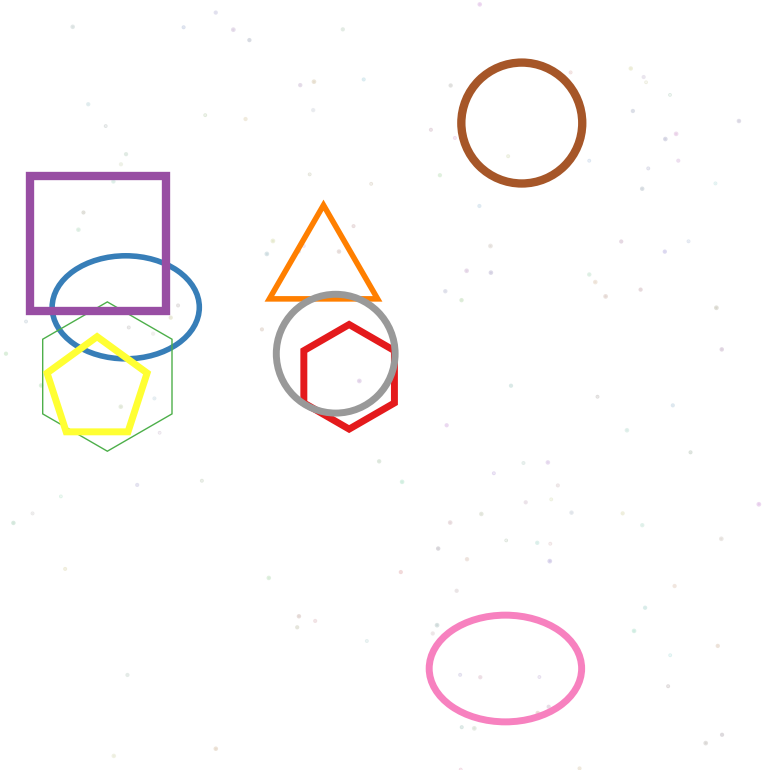[{"shape": "hexagon", "thickness": 2.5, "radius": 0.34, "center": [0.453, 0.511]}, {"shape": "oval", "thickness": 2, "radius": 0.48, "center": [0.163, 0.601]}, {"shape": "hexagon", "thickness": 0.5, "radius": 0.48, "center": [0.139, 0.511]}, {"shape": "square", "thickness": 3, "radius": 0.44, "center": [0.127, 0.684]}, {"shape": "triangle", "thickness": 2, "radius": 0.41, "center": [0.42, 0.652]}, {"shape": "pentagon", "thickness": 2.5, "radius": 0.34, "center": [0.126, 0.494]}, {"shape": "circle", "thickness": 3, "radius": 0.39, "center": [0.678, 0.84]}, {"shape": "oval", "thickness": 2.5, "radius": 0.49, "center": [0.656, 0.132]}, {"shape": "circle", "thickness": 2.5, "radius": 0.39, "center": [0.436, 0.541]}]